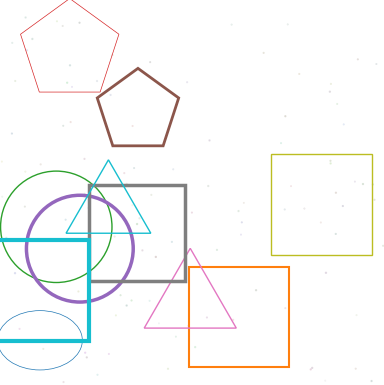[{"shape": "oval", "thickness": 0.5, "radius": 0.55, "center": [0.104, 0.116]}, {"shape": "square", "thickness": 1.5, "radius": 0.65, "center": [0.621, 0.176]}, {"shape": "circle", "thickness": 1, "radius": 0.72, "center": [0.146, 0.411]}, {"shape": "pentagon", "thickness": 0.5, "radius": 0.67, "center": [0.181, 0.87]}, {"shape": "circle", "thickness": 2.5, "radius": 0.69, "center": [0.207, 0.354]}, {"shape": "pentagon", "thickness": 2, "radius": 0.56, "center": [0.358, 0.711]}, {"shape": "triangle", "thickness": 1, "radius": 0.69, "center": [0.494, 0.217]}, {"shape": "square", "thickness": 2.5, "radius": 0.62, "center": [0.356, 0.394]}, {"shape": "square", "thickness": 1, "radius": 0.65, "center": [0.836, 0.469]}, {"shape": "triangle", "thickness": 1, "radius": 0.64, "center": [0.282, 0.458]}, {"shape": "square", "thickness": 3, "radius": 0.65, "center": [0.101, 0.245]}]